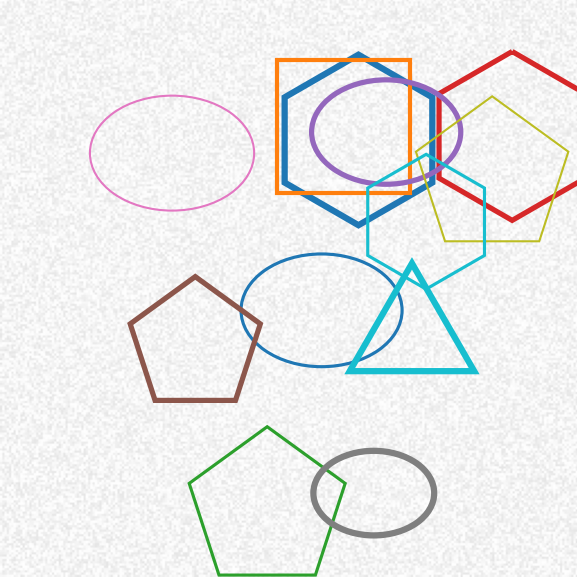[{"shape": "hexagon", "thickness": 3, "radius": 0.74, "center": [0.621, 0.757]}, {"shape": "oval", "thickness": 1.5, "radius": 0.7, "center": [0.557, 0.462]}, {"shape": "square", "thickness": 2, "radius": 0.58, "center": [0.594, 0.78]}, {"shape": "pentagon", "thickness": 1.5, "radius": 0.71, "center": [0.463, 0.118]}, {"shape": "hexagon", "thickness": 2.5, "radius": 0.73, "center": [0.887, 0.764]}, {"shape": "oval", "thickness": 2.5, "radius": 0.65, "center": [0.669, 0.77]}, {"shape": "pentagon", "thickness": 2.5, "radius": 0.59, "center": [0.338, 0.402]}, {"shape": "oval", "thickness": 1, "radius": 0.71, "center": [0.298, 0.734]}, {"shape": "oval", "thickness": 3, "radius": 0.52, "center": [0.647, 0.145]}, {"shape": "pentagon", "thickness": 1, "radius": 0.69, "center": [0.852, 0.694]}, {"shape": "hexagon", "thickness": 1.5, "radius": 0.58, "center": [0.738, 0.615]}, {"shape": "triangle", "thickness": 3, "radius": 0.62, "center": [0.713, 0.419]}]